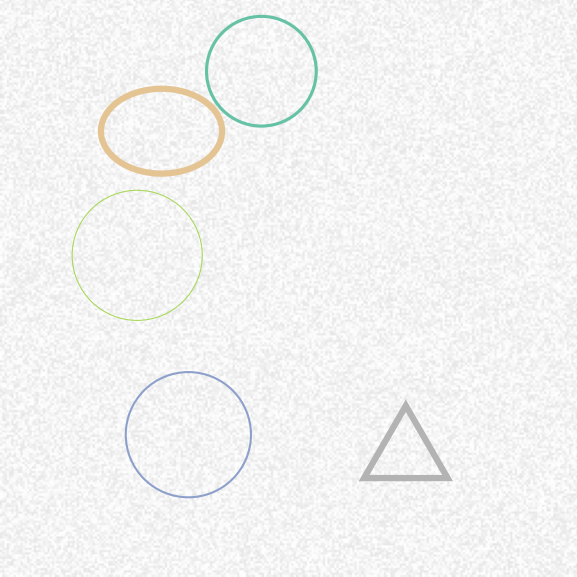[{"shape": "circle", "thickness": 1.5, "radius": 0.48, "center": [0.453, 0.876]}, {"shape": "circle", "thickness": 1, "radius": 0.54, "center": [0.326, 0.246]}, {"shape": "circle", "thickness": 0.5, "radius": 0.56, "center": [0.238, 0.557]}, {"shape": "oval", "thickness": 3, "radius": 0.52, "center": [0.28, 0.772]}, {"shape": "triangle", "thickness": 3, "radius": 0.42, "center": [0.703, 0.213]}]